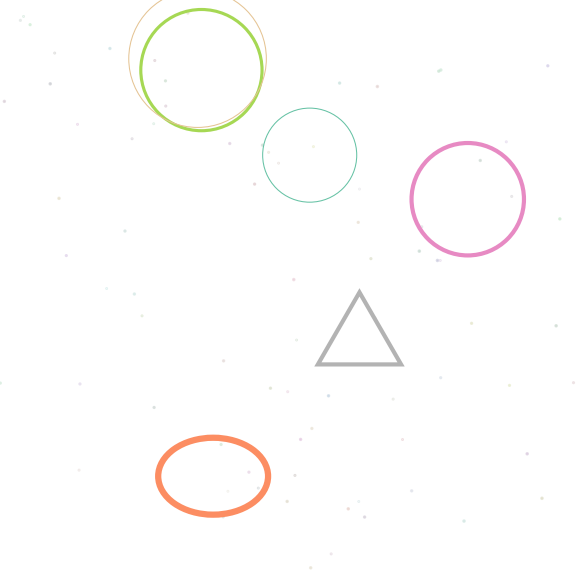[{"shape": "circle", "thickness": 0.5, "radius": 0.41, "center": [0.536, 0.73]}, {"shape": "oval", "thickness": 3, "radius": 0.48, "center": [0.369, 0.175]}, {"shape": "circle", "thickness": 2, "radius": 0.49, "center": [0.81, 0.654]}, {"shape": "circle", "thickness": 1.5, "radius": 0.52, "center": [0.349, 0.878]}, {"shape": "circle", "thickness": 0.5, "radius": 0.6, "center": [0.342, 0.898]}, {"shape": "triangle", "thickness": 2, "radius": 0.42, "center": [0.622, 0.41]}]